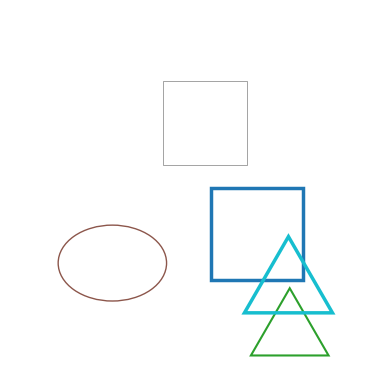[{"shape": "square", "thickness": 2.5, "radius": 0.6, "center": [0.667, 0.391]}, {"shape": "triangle", "thickness": 1.5, "radius": 0.58, "center": [0.753, 0.135]}, {"shape": "oval", "thickness": 1, "radius": 0.7, "center": [0.292, 0.317]}, {"shape": "square", "thickness": 0.5, "radius": 0.54, "center": [0.533, 0.68]}, {"shape": "triangle", "thickness": 2.5, "radius": 0.66, "center": [0.749, 0.253]}]